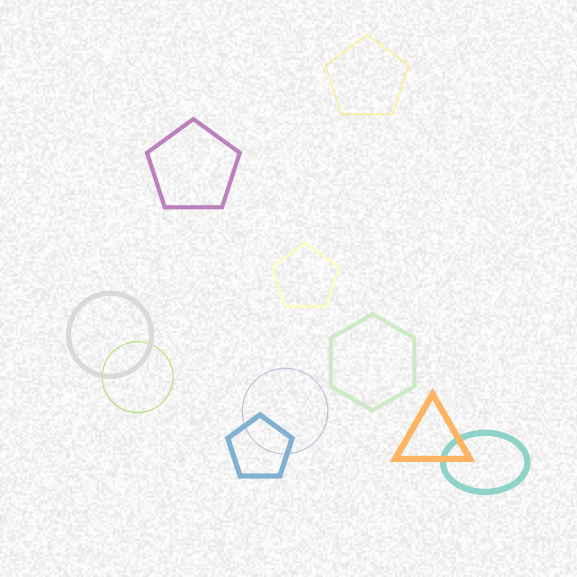[{"shape": "oval", "thickness": 3, "radius": 0.37, "center": [0.84, 0.199]}, {"shape": "pentagon", "thickness": 1, "radius": 0.3, "center": [0.529, 0.518]}, {"shape": "circle", "thickness": 0.5, "radius": 0.37, "center": [0.494, 0.287]}, {"shape": "pentagon", "thickness": 2.5, "radius": 0.29, "center": [0.45, 0.222]}, {"shape": "triangle", "thickness": 3, "radius": 0.37, "center": [0.749, 0.242]}, {"shape": "circle", "thickness": 0.5, "radius": 0.31, "center": [0.238, 0.346]}, {"shape": "circle", "thickness": 2.5, "radius": 0.36, "center": [0.191, 0.419]}, {"shape": "pentagon", "thickness": 2, "radius": 0.42, "center": [0.335, 0.709]}, {"shape": "hexagon", "thickness": 2, "radius": 0.42, "center": [0.645, 0.372]}, {"shape": "pentagon", "thickness": 0.5, "radius": 0.38, "center": [0.636, 0.863]}]